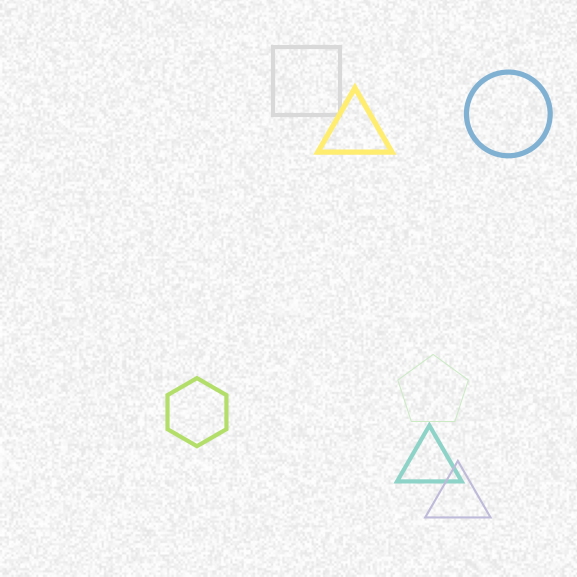[{"shape": "triangle", "thickness": 2, "radius": 0.32, "center": [0.744, 0.198]}, {"shape": "triangle", "thickness": 1, "radius": 0.33, "center": [0.793, 0.136]}, {"shape": "circle", "thickness": 2.5, "radius": 0.36, "center": [0.88, 0.802]}, {"shape": "hexagon", "thickness": 2, "radius": 0.29, "center": [0.341, 0.285]}, {"shape": "square", "thickness": 2, "radius": 0.29, "center": [0.53, 0.859]}, {"shape": "pentagon", "thickness": 0.5, "radius": 0.32, "center": [0.75, 0.321]}, {"shape": "triangle", "thickness": 2.5, "radius": 0.37, "center": [0.615, 0.773]}]